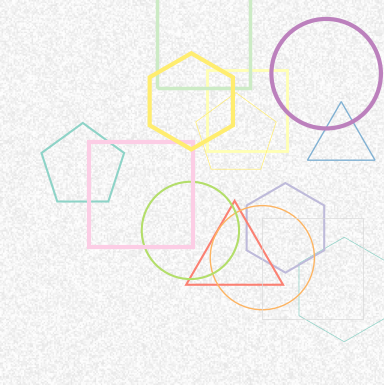[{"shape": "pentagon", "thickness": 1.5, "radius": 0.56, "center": [0.215, 0.568]}, {"shape": "hexagon", "thickness": 0.5, "radius": 0.68, "center": [0.894, 0.248]}, {"shape": "square", "thickness": 2, "radius": 0.52, "center": [0.641, 0.713]}, {"shape": "hexagon", "thickness": 1.5, "radius": 0.58, "center": [0.741, 0.408]}, {"shape": "triangle", "thickness": 1.5, "radius": 0.73, "center": [0.609, 0.333]}, {"shape": "triangle", "thickness": 1, "radius": 0.51, "center": [0.886, 0.635]}, {"shape": "circle", "thickness": 1, "radius": 0.68, "center": [0.681, 0.331]}, {"shape": "circle", "thickness": 1.5, "radius": 0.63, "center": [0.495, 0.401]}, {"shape": "square", "thickness": 3, "radius": 0.68, "center": [0.366, 0.495]}, {"shape": "square", "thickness": 0.5, "radius": 0.66, "center": [0.811, 0.303]}, {"shape": "circle", "thickness": 3, "radius": 0.71, "center": [0.847, 0.809]}, {"shape": "square", "thickness": 2.5, "radius": 0.6, "center": [0.528, 0.891]}, {"shape": "hexagon", "thickness": 3, "radius": 0.62, "center": [0.497, 0.737]}, {"shape": "pentagon", "thickness": 0.5, "radius": 0.55, "center": [0.613, 0.649]}]